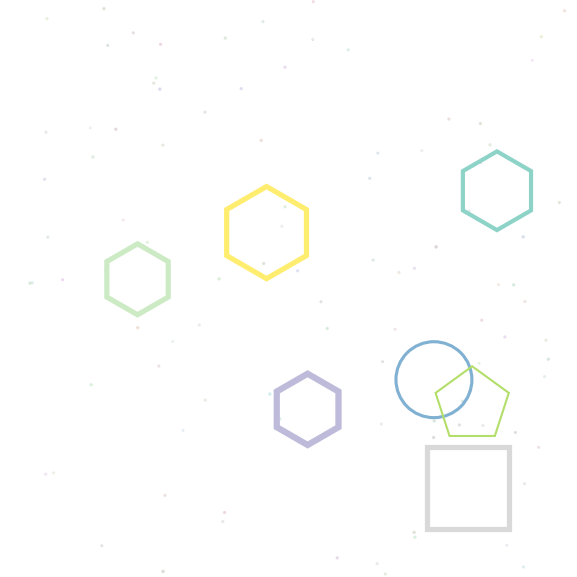[{"shape": "hexagon", "thickness": 2, "radius": 0.34, "center": [0.861, 0.669]}, {"shape": "hexagon", "thickness": 3, "radius": 0.31, "center": [0.533, 0.29]}, {"shape": "circle", "thickness": 1.5, "radius": 0.33, "center": [0.751, 0.342]}, {"shape": "pentagon", "thickness": 1, "radius": 0.33, "center": [0.818, 0.298]}, {"shape": "square", "thickness": 2.5, "radius": 0.35, "center": [0.811, 0.154]}, {"shape": "hexagon", "thickness": 2.5, "radius": 0.31, "center": [0.238, 0.515]}, {"shape": "hexagon", "thickness": 2.5, "radius": 0.4, "center": [0.462, 0.596]}]